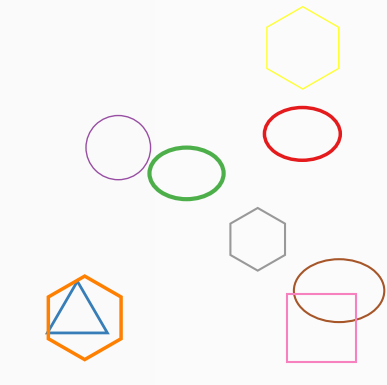[{"shape": "oval", "thickness": 2.5, "radius": 0.49, "center": [0.78, 0.652]}, {"shape": "triangle", "thickness": 2, "radius": 0.45, "center": [0.2, 0.18]}, {"shape": "oval", "thickness": 3, "radius": 0.48, "center": [0.481, 0.55]}, {"shape": "circle", "thickness": 1, "radius": 0.42, "center": [0.305, 0.617]}, {"shape": "hexagon", "thickness": 2.5, "radius": 0.54, "center": [0.219, 0.174]}, {"shape": "hexagon", "thickness": 1, "radius": 0.53, "center": [0.781, 0.876]}, {"shape": "oval", "thickness": 1.5, "radius": 0.58, "center": [0.875, 0.245]}, {"shape": "square", "thickness": 1.5, "radius": 0.44, "center": [0.83, 0.149]}, {"shape": "hexagon", "thickness": 1.5, "radius": 0.41, "center": [0.665, 0.378]}]